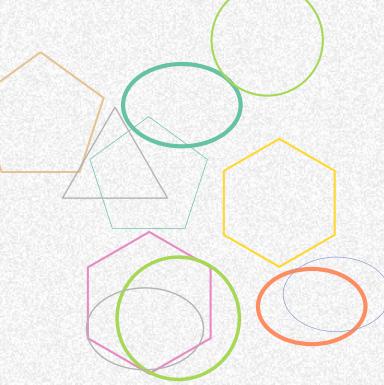[{"shape": "oval", "thickness": 3, "radius": 0.76, "center": [0.472, 0.727]}, {"shape": "pentagon", "thickness": 0.5, "radius": 0.8, "center": [0.386, 0.537]}, {"shape": "oval", "thickness": 3, "radius": 0.7, "center": [0.81, 0.204]}, {"shape": "oval", "thickness": 0.5, "radius": 0.69, "center": [0.874, 0.235]}, {"shape": "hexagon", "thickness": 1.5, "radius": 0.92, "center": [0.388, 0.213]}, {"shape": "circle", "thickness": 2.5, "radius": 0.79, "center": [0.463, 0.173]}, {"shape": "circle", "thickness": 1.5, "radius": 0.72, "center": [0.694, 0.896]}, {"shape": "hexagon", "thickness": 1.5, "radius": 0.83, "center": [0.725, 0.473]}, {"shape": "pentagon", "thickness": 1.5, "radius": 0.86, "center": [0.105, 0.692]}, {"shape": "oval", "thickness": 1, "radius": 0.76, "center": [0.377, 0.146]}, {"shape": "triangle", "thickness": 1, "radius": 0.79, "center": [0.299, 0.564]}]